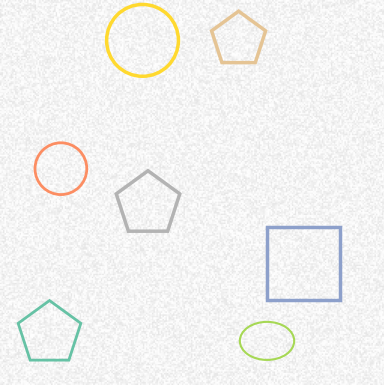[{"shape": "pentagon", "thickness": 2, "radius": 0.43, "center": [0.129, 0.134]}, {"shape": "circle", "thickness": 2, "radius": 0.34, "center": [0.158, 0.562]}, {"shape": "square", "thickness": 2.5, "radius": 0.48, "center": [0.788, 0.316]}, {"shape": "oval", "thickness": 1.5, "radius": 0.35, "center": [0.694, 0.115]}, {"shape": "circle", "thickness": 2.5, "radius": 0.47, "center": [0.37, 0.895]}, {"shape": "pentagon", "thickness": 2.5, "radius": 0.37, "center": [0.62, 0.897]}, {"shape": "pentagon", "thickness": 2.5, "radius": 0.43, "center": [0.384, 0.47]}]